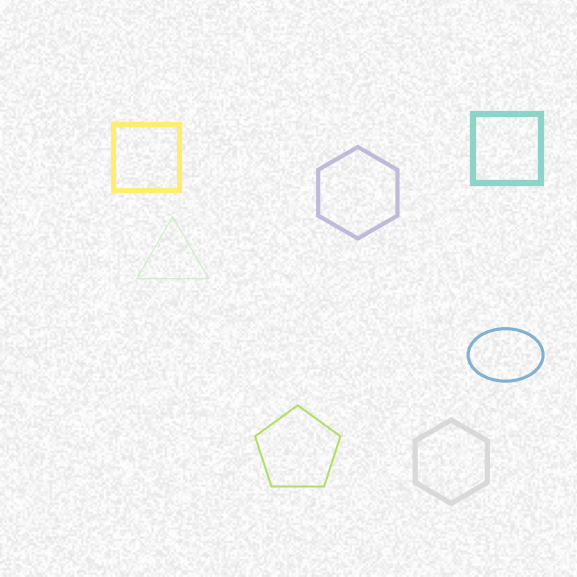[{"shape": "square", "thickness": 3, "radius": 0.3, "center": [0.879, 0.742]}, {"shape": "hexagon", "thickness": 2, "radius": 0.4, "center": [0.62, 0.665]}, {"shape": "oval", "thickness": 1.5, "radius": 0.32, "center": [0.876, 0.385]}, {"shape": "pentagon", "thickness": 1, "radius": 0.39, "center": [0.516, 0.22]}, {"shape": "hexagon", "thickness": 2.5, "radius": 0.36, "center": [0.781, 0.2]}, {"shape": "triangle", "thickness": 0.5, "radius": 0.36, "center": [0.299, 0.552]}, {"shape": "square", "thickness": 2.5, "radius": 0.29, "center": [0.253, 0.727]}]